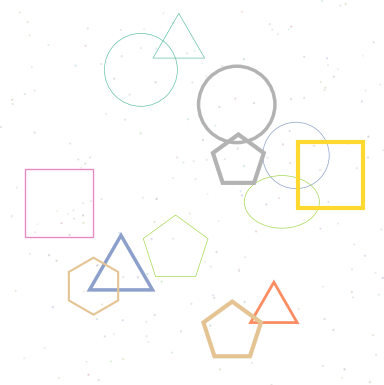[{"shape": "triangle", "thickness": 0.5, "radius": 0.39, "center": [0.464, 0.888]}, {"shape": "circle", "thickness": 0.5, "radius": 0.47, "center": [0.366, 0.819]}, {"shape": "triangle", "thickness": 2, "radius": 0.35, "center": [0.711, 0.197]}, {"shape": "circle", "thickness": 0.5, "radius": 0.43, "center": [0.769, 0.596]}, {"shape": "triangle", "thickness": 2.5, "radius": 0.47, "center": [0.314, 0.294]}, {"shape": "square", "thickness": 1, "radius": 0.44, "center": [0.153, 0.473]}, {"shape": "oval", "thickness": 0.5, "radius": 0.49, "center": [0.732, 0.476]}, {"shape": "pentagon", "thickness": 0.5, "radius": 0.44, "center": [0.456, 0.353]}, {"shape": "square", "thickness": 3, "radius": 0.42, "center": [0.859, 0.546]}, {"shape": "hexagon", "thickness": 1.5, "radius": 0.37, "center": [0.243, 0.257]}, {"shape": "pentagon", "thickness": 3, "radius": 0.39, "center": [0.603, 0.138]}, {"shape": "circle", "thickness": 2.5, "radius": 0.5, "center": [0.615, 0.729]}, {"shape": "pentagon", "thickness": 3, "radius": 0.35, "center": [0.619, 0.581]}]